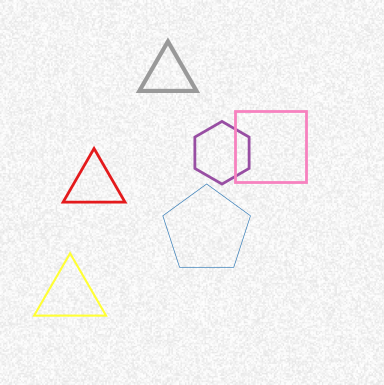[{"shape": "triangle", "thickness": 2, "radius": 0.46, "center": [0.244, 0.521]}, {"shape": "pentagon", "thickness": 0.5, "radius": 0.6, "center": [0.537, 0.402]}, {"shape": "hexagon", "thickness": 2, "radius": 0.41, "center": [0.577, 0.603]}, {"shape": "triangle", "thickness": 1.5, "radius": 0.54, "center": [0.182, 0.234]}, {"shape": "square", "thickness": 2, "radius": 0.46, "center": [0.703, 0.62]}, {"shape": "triangle", "thickness": 3, "radius": 0.43, "center": [0.436, 0.807]}]